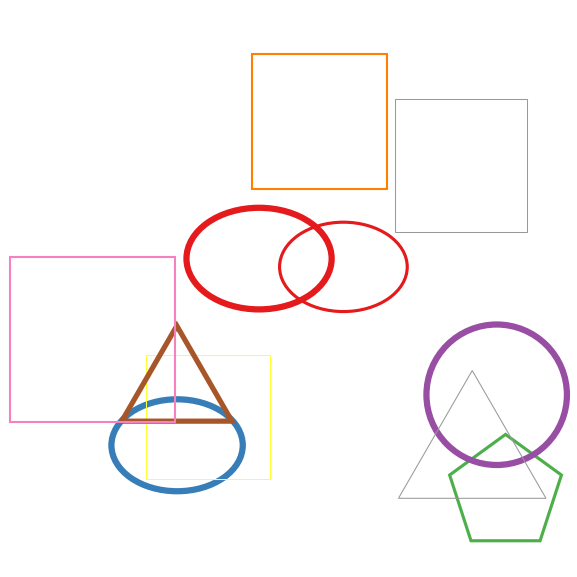[{"shape": "oval", "thickness": 3, "radius": 0.63, "center": [0.449, 0.551]}, {"shape": "oval", "thickness": 1.5, "radius": 0.55, "center": [0.595, 0.537]}, {"shape": "oval", "thickness": 3, "radius": 0.57, "center": [0.307, 0.228]}, {"shape": "pentagon", "thickness": 1.5, "radius": 0.51, "center": [0.875, 0.145]}, {"shape": "circle", "thickness": 3, "radius": 0.61, "center": [0.86, 0.316]}, {"shape": "square", "thickness": 1, "radius": 0.58, "center": [0.553, 0.789]}, {"shape": "square", "thickness": 0.5, "radius": 0.54, "center": [0.36, 0.277]}, {"shape": "triangle", "thickness": 2.5, "radius": 0.55, "center": [0.306, 0.325]}, {"shape": "square", "thickness": 1, "radius": 0.72, "center": [0.16, 0.411]}, {"shape": "triangle", "thickness": 0.5, "radius": 0.74, "center": [0.818, 0.21]}, {"shape": "square", "thickness": 0.5, "radius": 0.57, "center": [0.799, 0.713]}]